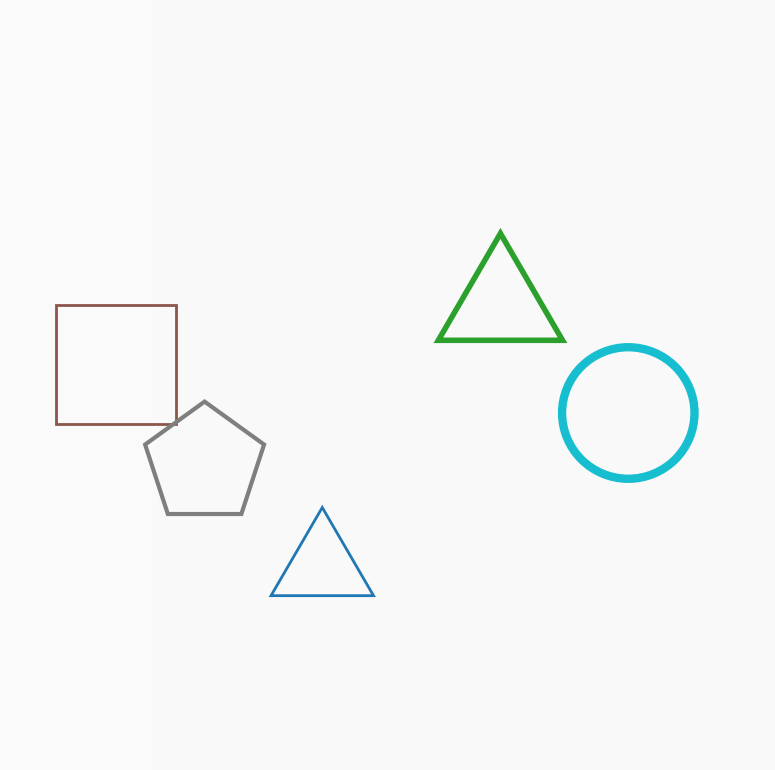[{"shape": "triangle", "thickness": 1, "radius": 0.38, "center": [0.416, 0.265]}, {"shape": "triangle", "thickness": 2, "radius": 0.46, "center": [0.646, 0.604]}, {"shape": "square", "thickness": 1, "radius": 0.39, "center": [0.15, 0.526]}, {"shape": "pentagon", "thickness": 1.5, "radius": 0.4, "center": [0.264, 0.398]}, {"shape": "circle", "thickness": 3, "radius": 0.43, "center": [0.811, 0.464]}]